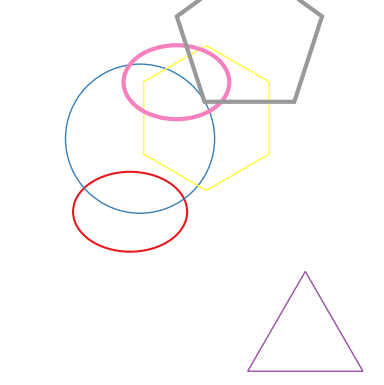[{"shape": "oval", "thickness": 1.5, "radius": 0.74, "center": [0.338, 0.45]}, {"shape": "circle", "thickness": 1, "radius": 0.97, "center": [0.364, 0.64]}, {"shape": "triangle", "thickness": 1, "radius": 0.86, "center": [0.793, 0.122]}, {"shape": "hexagon", "thickness": 1, "radius": 0.94, "center": [0.536, 0.694]}, {"shape": "oval", "thickness": 3, "radius": 0.69, "center": [0.458, 0.786]}, {"shape": "pentagon", "thickness": 3, "radius": 0.99, "center": [0.648, 0.896]}]